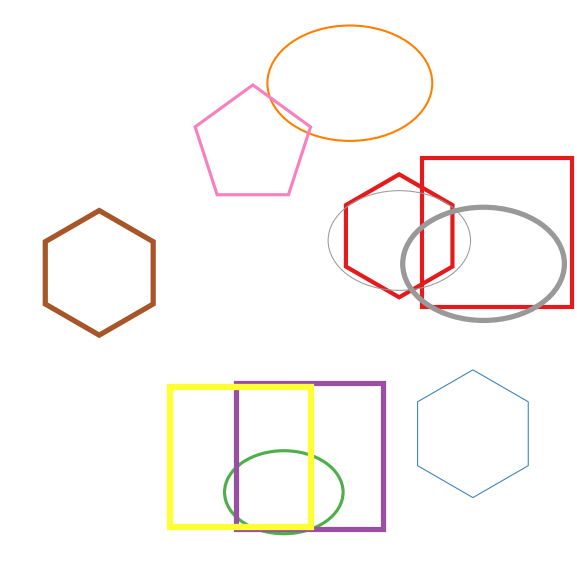[{"shape": "square", "thickness": 2, "radius": 0.65, "center": [0.861, 0.597]}, {"shape": "hexagon", "thickness": 2, "radius": 0.53, "center": [0.691, 0.591]}, {"shape": "hexagon", "thickness": 0.5, "radius": 0.55, "center": [0.819, 0.248]}, {"shape": "oval", "thickness": 1.5, "radius": 0.51, "center": [0.491, 0.147]}, {"shape": "square", "thickness": 2.5, "radius": 0.63, "center": [0.536, 0.21]}, {"shape": "oval", "thickness": 1, "radius": 0.71, "center": [0.606, 0.855]}, {"shape": "square", "thickness": 3, "radius": 0.61, "center": [0.416, 0.208]}, {"shape": "hexagon", "thickness": 2.5, "radius": 0.54, "center": [0.172, 0.527]}, {"shape": "pentagon", "thickness": 1.5, "radius": 0.53, "center": [0.438, 0.747]}, {"shape": "oval", "thickness": 2.5, "radius": 0.7, "center": [0.837, 0.542]}, {"shape": "oval", "thickness": 0.5, "radius": 0.62, "center": [0.691, 0.583]}]